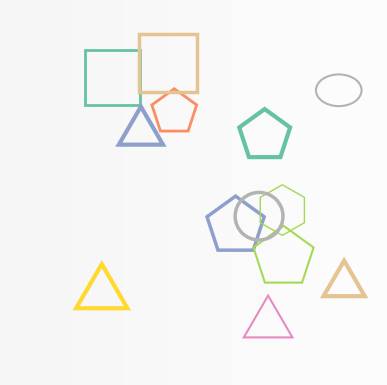[{"shape": "pentagon", "thickness": 3, "radius": 0.35, "center": [0.683, 0.648]}, {"shape": "square", "thickness": 2, "radius": 0.35, "center": [0.29, 0.799]}, {"shape": "pentagon", "thickness": 2, "radius": 0.3, "center": [0.45, 0.709]}, {"shape": "pentagon", "thickness": 2.5, "radius": 0.39, "center": [0.608, 0.413]}, {"shape": "triangle", "thickness": 3, "radius": 0.33, "center": [0.364, 0.657]}, {"shape": "triangle", "thickness": 1.5, "radius": 0.36, "center": [0.692, 0.16]}, {"shape": "hexagon", "thickness": 1, "radius": 0.33, "center": [0.729, 0.454]}, {"shape": "pentagon", "thickness": 1.5, "radius": 0.41, "center": [0.732, 0.332]}, {"shape": "triangle", "thickness": 3, "radius": 0.38, "center": [0.263, 0.238]}, {"shape": "triangle", "thickness": 3, "radius": 0.31, "center": [0.888, 0.261]}, {"shape": "square", "thickness": 2.5, "radius": 0.38, "center": [0.434, 0.837]}, {"shape": "oval", "thickness": 1.5, "radius": 0.29, "center": [0.874, 0.766]}, {"shape": "circle", "thickness": 2.5, "radius": 0.31, "center": [0.669, 0.438]}]